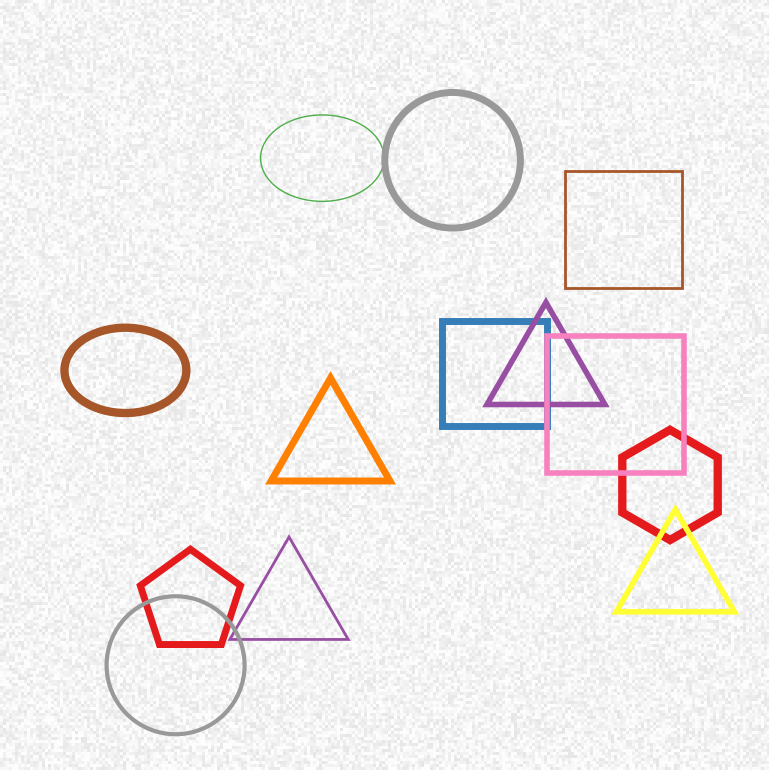[{"shape": "pentagon", "thickness": 2.5, "radius": 0.34, "center": [0.247, 0.218]}, {"shape": "hexagon", "thickness": 3, "radius": 0.36, "center": [0.87, 0.37]}, {"shape": "square", "thickness": 2.5, "radius": 0.34, "center": [0.642, 0.515]}, {"shape": "oval", "thickness": 0.5, "radius": 0.4, "center": [0.419, 0.795]}, {"shape": "triangle", "thickness": 1, "radius": 0.44, "center": [0.375, 0.214]}, {"shape": "triangle", "thickness": 2, "radius": 0.44, "center": [0.709, 0.519]}, {"shape": "triangle", "thickness": 2.5, "radius": 0.45, "center": [0.429, 0.42]}, {"shape": "triangle", "thickness": 2, "radius": 0.44, "center": [0.877, 0.25]}, {"shape": "oval", "thickness": 3, "radius": 0.4, "center": [0.163, 0.519]}, {"shape": "square", "thickness": 1, "radius": 0.38, "center": [0.81, 0.702]}, {"shape": "square", "thickness": 2, "radius": 0.45, "center": [0.8, 0.475]}, {"shape": "circle", "thickness": 2.5, "radius": 0.44, "center": [0.588, 0.792]}, {"shape": "circle", "thickness": 1.5, "radius": 0.45, "center": [0.228, 0.136]}]